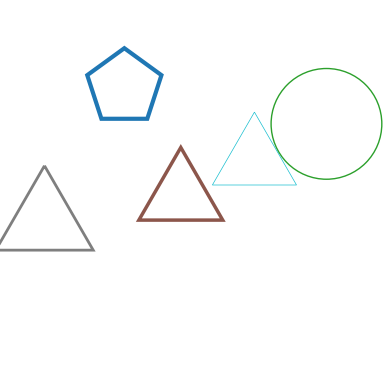[{"shape": "pentagon", "thickness": 3, "radius": 0.51, "center": [0.323, 0.773]}, {"shape": "circle", "thickness": 1, "radius": 0.72, "center": [0.848, 0.678]}, {"shape": "triangle", "thickness": 2.5, "radius": 0.63, "center": [0.47, 0.491]}, {"shape": "triangle", "thickness": 2, "radius": 0.73, "center": [0.116, 0.423]}, {"shape": "triangle", "thickness": 0.5, "radius": 0.63, "center": [0.661, 0.583]}]